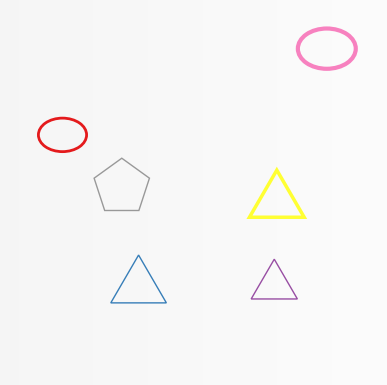[{"shape": "oval", "thickness": 2, "radius": 0.31, "center": [0.161, 0.65]}, {"shape": "triangle", "thickness": 1, "radius": 0.41, "center": [0.358, 0.255]}, {"shape": "triangle", "thickness": 1, "radius": 0.34, "center": [0.708, 0.258]}, {"shape": "triangle", "thickness": 2.5, "radius": 0.41, "center": [0.714, 0.477]}, {"shape": "oval", "thickness": 3, "radius": 0.37, "center": [0.843, 0.874]}, {"shape": "pentagon", "thickness": 1, "radius": 0.38, "center": [0.314, 0.514]}]